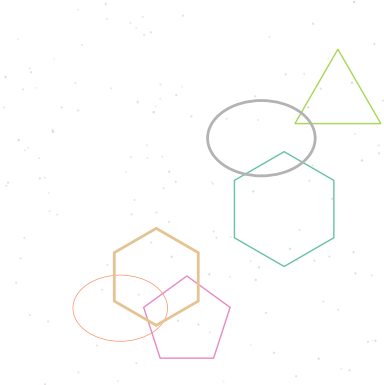[{"shape": "hexagon", "thickness": 1, "radius": 0.75, "center": [0.738, 0.457]}, {"shape": "oval", "thickness": 0.5, "radius": 0.61, "center": [0.312, 0.2]}, {"shape": "pentagon", "thickness": 1, "radius": 0.59, "center": [0.485, 0.165]}, {"shape": "triangle", "thickness": 1, "radius": 0.64, "center": [0.878, 0.743]}, {"shape": "hexagon", "thickness": 2, "radius": 0.63, "center": [0.406, 0.281]}, {"shape": "oval", "thickness": 2, "radius": 0.7, "center": [0.679, 0.641]}]